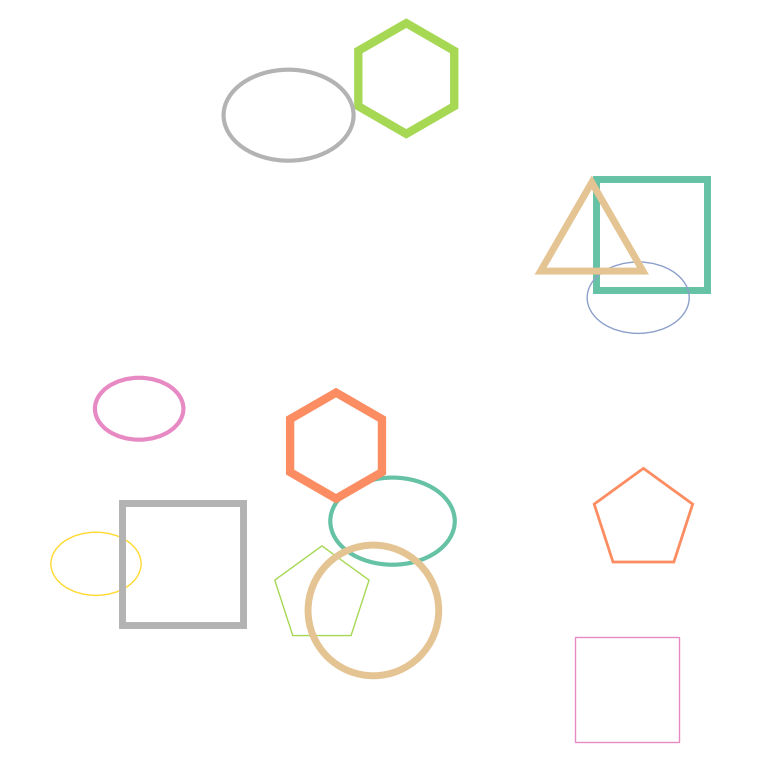[{"shape": "square", "thickness": 2.5, "radius": 0.36, "center": [0.846, 0.696]}, {"shape": "oval", "thickness": 1.5, "radius": 0.4, "center": [0.51, 0.323]}, {"shape": "hexagon", "thickness": 3, "radius": 0.34, "center": [0.436, 0.421]}, {"shape": "pentagon", "thickness": 1, "radius": 0.34, "center": [0.836, 0.325]}, {"shape": "oval", "thickness": 0.5, "radius": 0.33, "center": [0.829, 0.613]}, {"shape": "oval", "thickness": 1.5, "radius": 0.29, "center": [0.181, 0.469]}, {"shape": "square", "thickness": 0.5, "radius": 0.34, "center": [0.815, 0.104]}, {"shape": "hexagon", "thickness": 3, "radius": 0.36, "center": [0.528, 0.898]}, {"shape": "pentagon", "thickness": 0.5, "radius": 0.32, "center": [0.418, 0.227]}, {"shape": "oval", "thickness": 0.5, "radius": 0.29, "center": [0.125, 0.268]}, {"shape": "circle", "thickness": 2.5, "radius": 0.42, "center": [0.485, 0.207]}, {"shape": "triangle", "thickness": 2.5, "radius": 0.38, "center": [0.769, 0.686]}, {"shape": "oval", "thickness": 1.5, "radius": 0.42, "center": [0.375, 0.85]}, {"shape": "square", "thickness": 2.5, "radius": 0.39, "center": [0.237, 0.267]}]